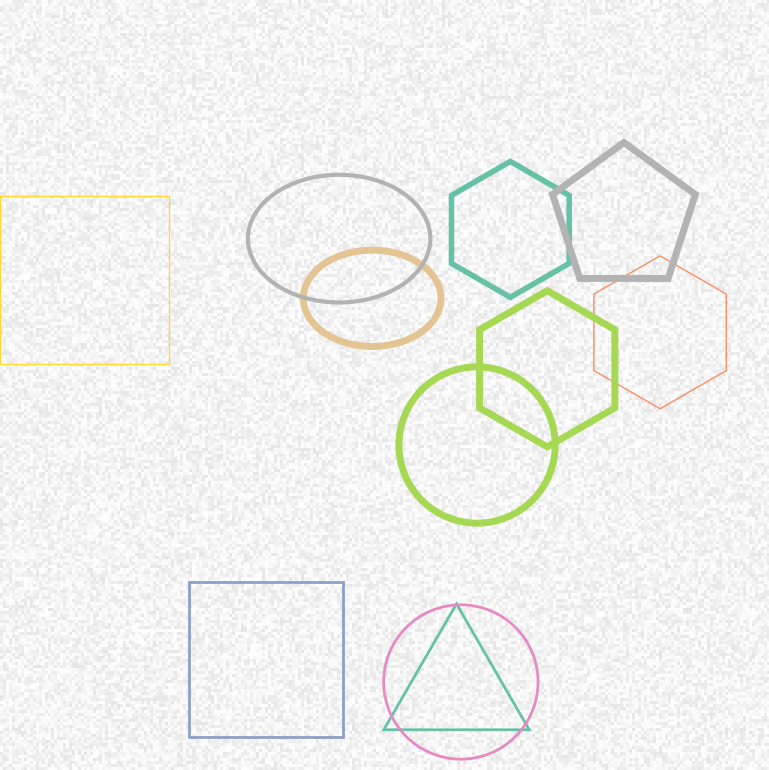[{"shape": "triangle", "thickness": 1, "radius": 0.55, "center": [0.593, 0.107]}, {"shape": "hexagon", "thickness": 2, "radius": 0.44, "center": [0.663, 0.702]}, {"shape": "hexagon", "thickness": 0.5, "radius": 0.5, "center": [0.857, 0.568]}, {"shape": "square", "thickness": 1, "radius": 0.5, "center": [0.346, 0.143]}, {"shape": "circle", "thickness": 1, "radius": 0.5, "center": [0.599, 0.114]}, {"shape": "hexagon", "thickness": 2.5, "radius": 0.51, "center": [0.711, 0.521]}, {"shape": "circle", "thickness": 2.5, "radius": 0.51, "center": [0.62, 0.422]}, {"shape": "square", "thickness": 0.5, "radius": 0.55, "center": [0.11, 0.637]}, {"shape": "oval", "thickness": 2.5, "radius": 0.45, "center": [0.483, 0.613]}, {"shape": "oval", "thickness": 1.5, "radius": 0.59, "center": [0.44, 0.69]}, {"shape": "pentagon", "thickness": 2.5, "radius": 0.49, "center": [0.81, 0.717]}]